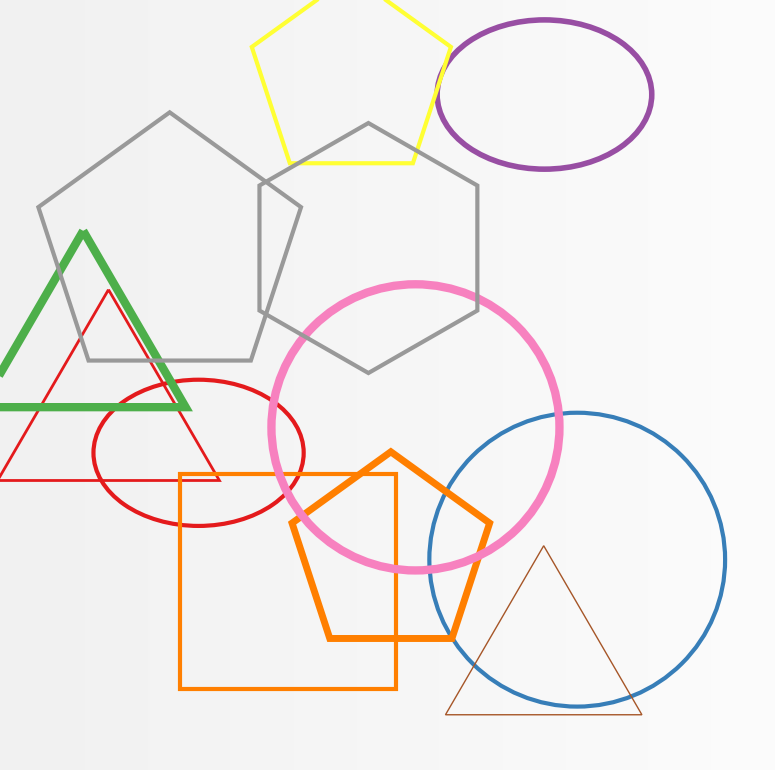[{"shape": "triangle", "thickness": 1, "radius": 0.83, "center": [0.14, 0.459]}, {"shape": "oval", "thickness": 1.5, "radius": 0.68, "center": [0.256, 0.412]}, {"shape": "circle", "thickness": 1.5, "radius": 0.95, "center": [0.745, 0.273]}, {"shape": "triangle", "thickness": 3, "radius": 0.76, "center": [0.107, 0.548]}, {"shape": "oval", "thickness": 2, "radius": 0.69, "center": [0.703, 0.877]}, {"shape": "pentagon", "thickness": 2.5, "radius": 0.67, "center": [0.504, 0.279]}, {"shape": "square", "thickness": 1.5, "radius": 0.7, "center": [0.372, 0.245]}, {"shape": "pentagon", "thickness": 1.5, "radius": 0.68, "center": [0.453, 0.897]}, {"shape": "triangle", "thickness": 0.5, "radius": 0.73, "center": [0.702, 0.145]}, {"shape": "circle", "thickness": 3, "radius": 0.93, "center": [0.536, 0.445]}, {"shape": "pentagon", "thickness": 1.5, "radius": 0.89, "center": [0.219, 0.676]}, {"shape": "hexagon", "thickness": 1.5, "radius": 0.81, "center": [0.475, 0.678]}]